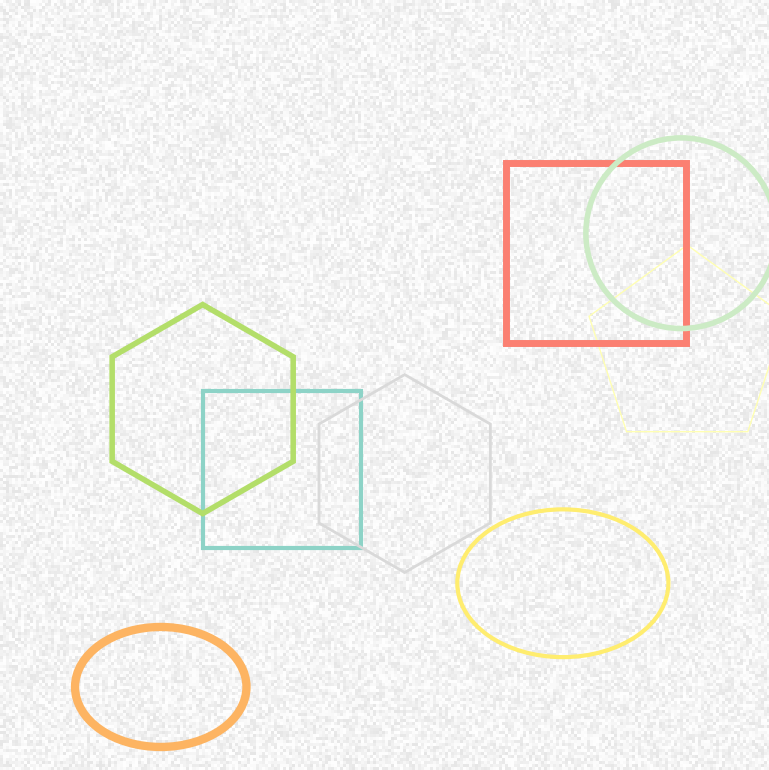[{"shape": "square", "thickness": 1.5, "radius": 0.51, "center": [0.366, 0.39]}, {"shape": "pentagon", "thickness": 0.5, "radius": 0.67, "center": [0.892, 0.548]}, {"shape": "square", "thickness": 2.5, "radius": 0.58, "center": [0.774, 0.672]}, {"shape": "oval", "thickness": 3, "radius": 0.56, "center": [0.209, 0.108]}, {"shape": "hexagon", "thickness": 2, "radius": 0.68, "center": [0.263, 0.469]}, {"shape": "hexagon", "thickness": 1, "radius": 0.64, "center": [0.526, 0.385]}, {"shape": "circle", "thickness": 2, "radius": 0.62, "center": [0.885, 0.697]}, {"shape": "oval", "thickness": 1.5, "radius": 0.69, "center": [0.731, 0.243]}]